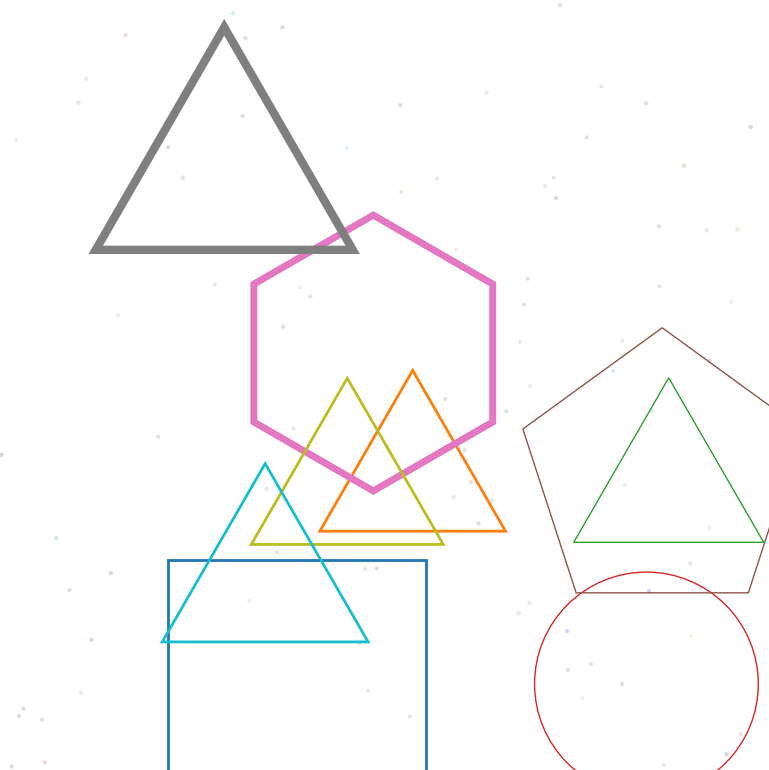[{"shape": "square", "thickness": 1, "radius": 0.84, "center": [0.385, 0.105]}, {"shape": "triangle", "thickness": 1, "radius": 0.7, "center": [0.536, 0.38]}, {"shape": "triangle", "thickness": 0.5, "radius": 0.71, "center": [0.868, 0.367]}, {"shape": "circle", "thickness": 0.5, "radius": 0.73, "center": [0.84, 0.112]}, {"shape": "pentagon", "thickness": 0.5, "radius": 0.95, "center": [0.86, 0.384]}, {"shape": "hexagon", "thickness": 2.5, "radius": 0.9, "center": [0.485, 0.542]}, {"shape": "triangle", "thickness": 3, "radius": 0.96, "center": [0.291, 0.772]}, {"shape": "triangle", "thickness": 1, "radius": 0.72, "center": [0.451, 0.365]}, {"shape": "triangle", "thickness": 1, "radius": 0.77, "center": [0.344, 0.244]}]